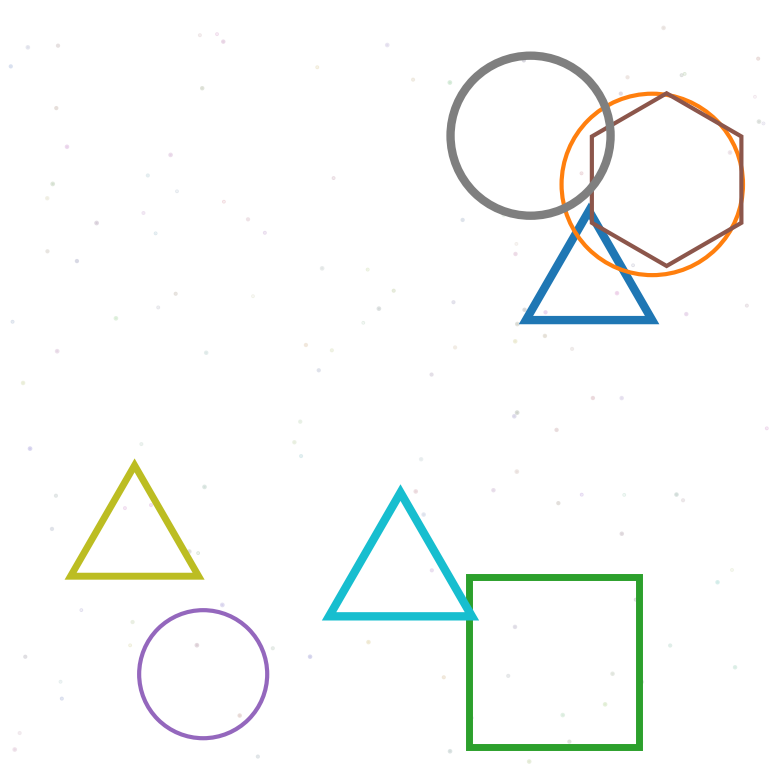[{"shape": "triangle", "thickness": 3, "radius": 0.47, "center": [0.765, 0.632]}, {"shape": "circle", "thickness": 1.5, "radius": 0.59, "center": [0.847, 0.76]}, {"shape": "square", "thickness": 2.5, "radius": 0.55, "center": [0.719, 0.14]}, {"shape": "circle", "thickness": 1.5, "radius": 0.42, "center": [0.264, 0.124]}, {"shape": "hexagon", "thickness": 1.5, "radius": 0.56, "center": [0.866, 0.767]}, {"shape": "circle", "thickness": 3, "radius": 0.52, "center": [0.689, 0.824]}, {"shape": "triangle", "thickness": 2.5, "radius": 0.48, "center": [0.175, 0.3]}, {"shape": "triangle", "thickness": 3, "radius": 0.54, "center": [0.52, 0.253]}]